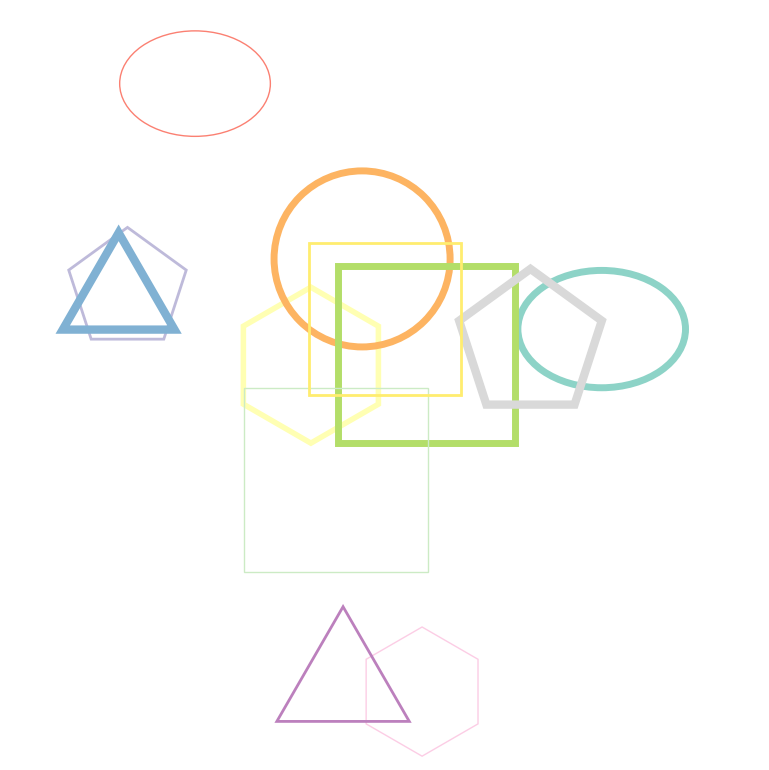[{"shape": "oval", "thickness": 2.5, "radius": 0.54, "center": [0.781, 0.573]}, {"shape": "hexagon", "thickness": 2, "radius": 0.51, "center": [0.404, 0.526]}, {"shape": "pentagon", "thickness": 1, "radius": 0.4, "center": [0.166, 0.624]}, {"shape": "oval", "thickness": 0.5, "radius": 0.49, "center": [0.253, 0.891]}, {"shape": "triangle", "thickness": 3, "radius": 0.42, "center": [0.154, 0.614]}, {"shape": "circle", "thickness": 2.5, "radius": 0.57, "center": [0.47, 0.664]}, {"shape": "square", "thickness": 2.5, "radius": 0.57, "center": [0.554, 0.539]}, {"shape": "hexagon", "thickness": 0.5, "radius": 0.42, "center": [0.548, 0.102]}, {"shape": "pentagon", "thickness": 3, "radius": 0.49, "center": [0.689, 0.553]}, {"shape": "triangle", "thickness": 1, "radius": 0.5, "center": [0.446, 0.113]}, {"shape": "square", "thickness": 0.5, "radius": 0.6, "center": [0.436, 0.377]}, {"shape": "square", "thickness": 1, "radius": 0.49, "center": [0.5, 0.586]}]